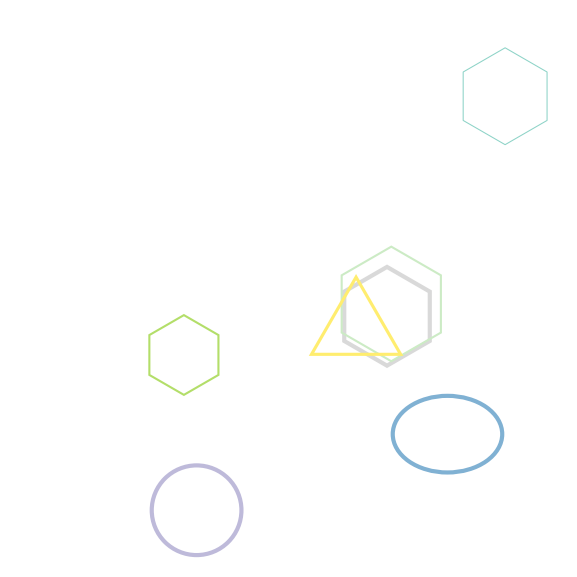[{"shape": "hexagon", "thickness": 0.5, "radius": 0.42, "center": [0.875, 0.833]}, {"shape": "circle", "thickness": 2, "radius": 0.39, "center": [0.34, 0.116]}, {"shape": "oval", "thickness": 2, "radius": 0.47, "center": [0.775, 0.247]}, {"shape": "hexagon", "thickness": 1, "radius": 0.35, "center": [0.318, 0.384]}, {"shape": "hexagon", "thickness": 2, "radius": 0.43, "center": [0.67, 0.451]}, {"shape": "hexagon", "thickness": 1, "radius": 0.5, "center": [0.678, 0.473]}, {"shape": "triangle", "thickness": 1.5, "radius": 0.45, "center": [0.617, 0.43]}]